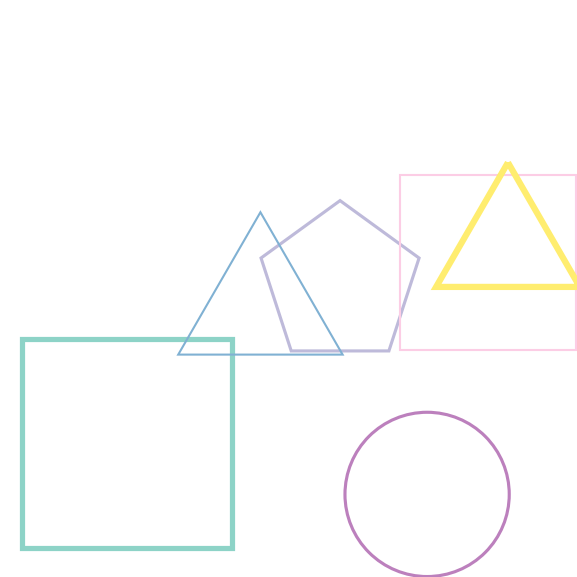[{"shape": "square", "thickness": 2.5, "radius": 0.91, "center": [0.22, 0.231]}, {"shape": "pentagon", "thickness": 1.5, "radius": 0.72, "center": [0.589, 0.508]}, {"shape": "triangle", "thickness": 1, "radius": 0.82, "center": [0.451, 0.467]}, {"shape": "square", "thickness": 1, "radius": 0.76, "center": [0.845, 0.544]}, {"shape": "circle", "thickness": 1.5, "radius": 0.71, "center": [0.74, 0.143]}, {"shape": "triangle", "thickness": 3, "radius": 0.72, "center": [0.88, 0.574]}]